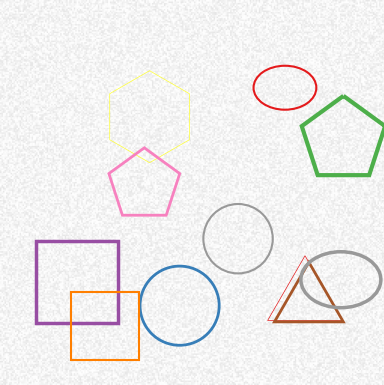[{"shape": "triangle", "thickness": 0.5, "radius": 0.56, "center": [0.792, 0.224]}, {"shape": "oval", "thickness": 1.5, "radius": 0.41, "center": [0.74, 0.772]}, {"shape": "circle", "thickness": 2, "radius": 0.51, "center": [0.467, 0.206]}, {"shape": "pentagon", "thickness": 3, "radius": 0.57, "center": [0.892, 0.637]}, {"shape": "square", "thickness": 2.5, "radius": 0.54, "center": [0.201, 0.267]}, {"shape": "square", "thickness": 1.5, "radius": 0.44, "center": [0.273, 0.154]}, {"shape": "hexagon", "thickness": 0.5, "radius": 0.6, "center": [0.388, 0.697]}, {"shape": "triangle", "thickness": 2, "radius": 0.52, "center": [0.802, 0.216]}, {"shape": "pentagon", "thickness": 2, "radius": 0.48, "center": [0.375, 0.519]}, {"shape": "oval", "thickness": 2.5, "radius": 0.52, "center": [0.885, 0.273]}, {"shape": "circle", "thickness": 1.5, "radius": 0.45, "center": [0.618, 0.38]}]